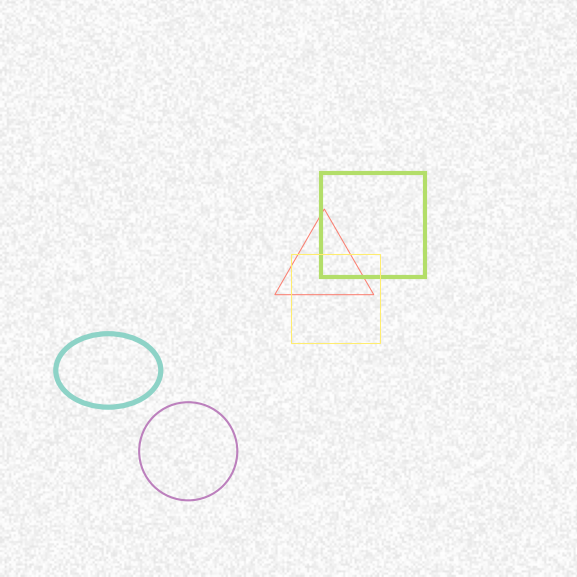[{"shape": "oval", "thickness": 2.5, "radius": 0.45, "center": [0.188, 0.358]}, {"shape": "triangle", "thickness": 0.5, "radius": 0.49, "center": [0.562, 0.538]}, {"shape": "square", "thickness": 2, "radius": 0.45, "center": [0.646, 0.61]}, {"shape": "circle", "thickness": 1, "radius": 0.42, "center": [0.326, 0.218]}, {"shape": "square", "thickness": 0.5, "radius": 0.39, "center": [0.581, 0.482]}]